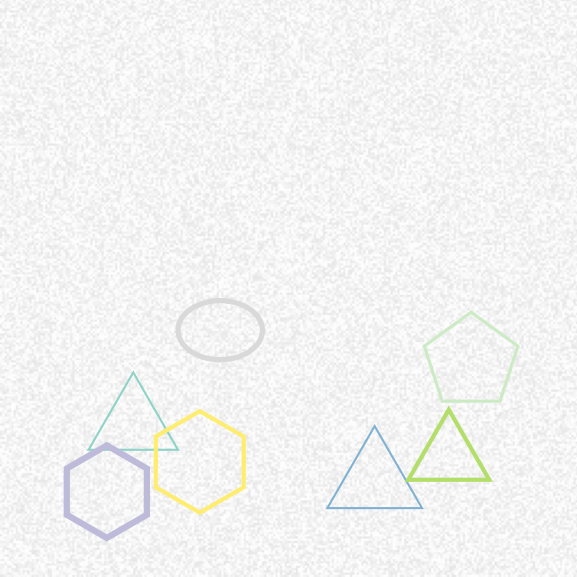[{"shape": "triangle", "thickness": 1, "radius": 0.45, "center": [0.231, 0.265]}, {"shape": "hexagon", "thickness": 3, "radius": 0.4, "center": [0.185, 0.148]}, {"shape": "triangle", "thickness": 1, "radius": 0.47, "center": [0.649, 0.167]}, {"shape": "triangle", "thickness": 2, "radius": 0.4, "center": [0.777, 0.209]}, {"shape": "oval", "thickness": 2.5, "radius": 0.37, "center": [0.381, 0.427]}, {"shape": "pentagon", "thickness": 1.5, "radius": 0.43, "center": [0.816, 0.373]}, {"shape": "hexagon", "thickness": 2, "radius": 0.44, "center": [0.346, 0.199]}]